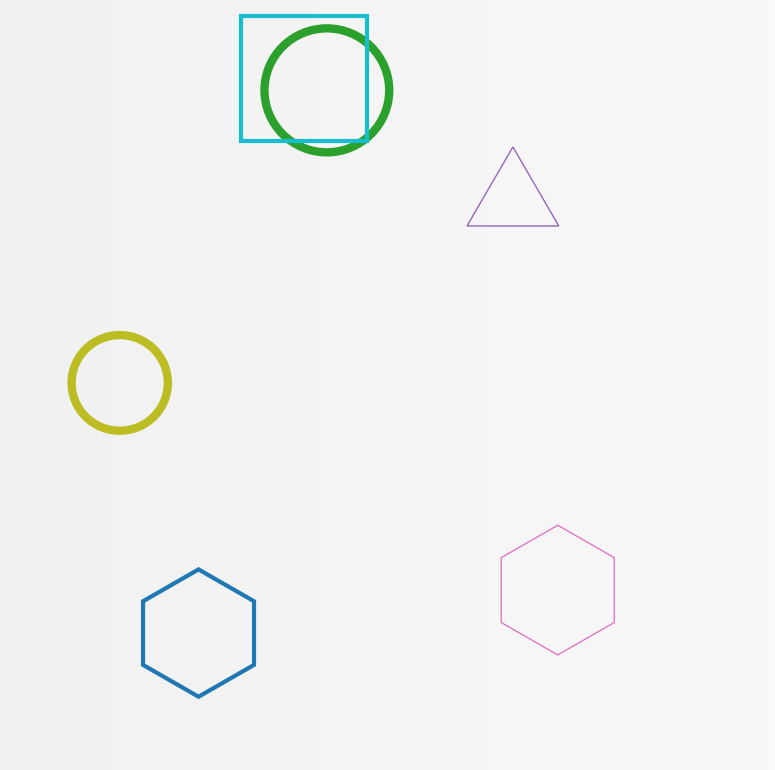[{"shape": "hexagon", "thickness": 1.5, "radius": 0.41, "center": [0.256, 0.178]}, {"shape": "circle", "thickness": 3, "radius": 0.4, "center": [0.422, 0.883]}, {"shape": "triangle", "thickness": 0.5, "radius": 0.34, "center": [0.662, 0.741]}, {"shape": "hexagon", "thickness": 0.5, "radius": 0.42, "center": [0.72, 0.234]}, {"shape": "circle", "thickness": 3, "radius": 0.31, "center": [0.155, 0.503]}, {"shape": "square", "thickness": 1.5, "radius": 0.4, "center": [0.392, 0.898]}]